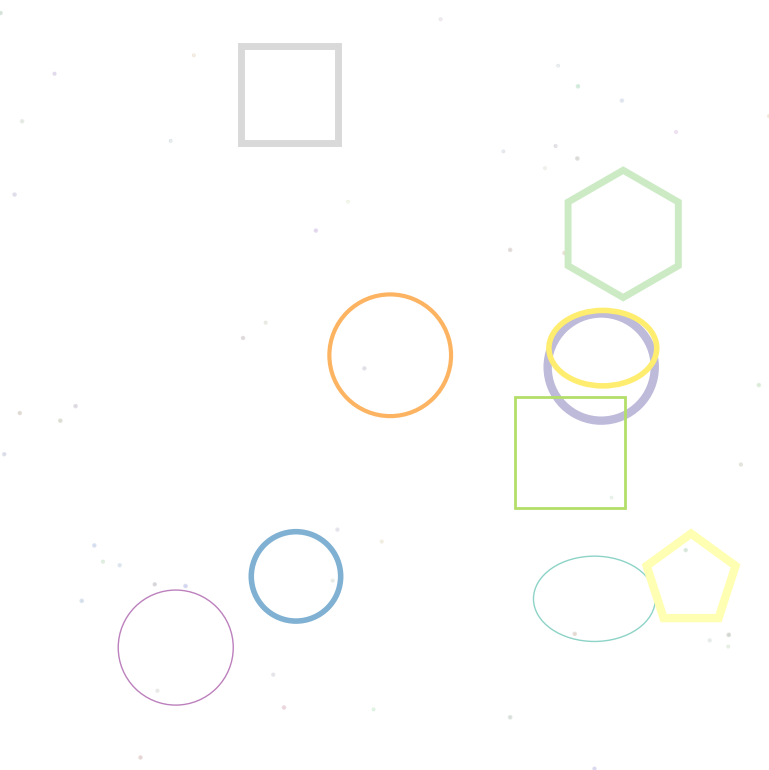[{"shape": "oval", "thickness": 0.5, "radius": 0.4, "center": [0.772, 0.222]}, {"shape": "pentagon", "thickness": 3, "radius": 0.3, "center": [0.898, 0.246]}, {"shape": "circle", "thickness": 3, "radius": 0.35, "center": [0.781, 0.523]}, {"shape": "circle", "thickness": 2, "radius": 0.29, "center": [0.384, 0.251]}, {"shape": "circle", "thickness": 1.5, "radius": 0.4, "center": [0.507, 0.539]}, {"shape": "square", "thickness": 1, "radius": 0.36, "center": [0.74, 0.412]}, {"shape": "square", "thickness": 2.5, "radius": 0.31, "center": [0.376, 0.877]}, {"shape": "circle", "thickness": 0.5, "radius": 0.37, "center": [0.228, 0.159]}, {"shape": "hexagon", "thickness": 2.5, "radius": 0.41, "center": [0.809, 0.696]}, {"shape": "oval", "thickness": 2, "radius": 0.35, "center": [0.783, 0.548]}]